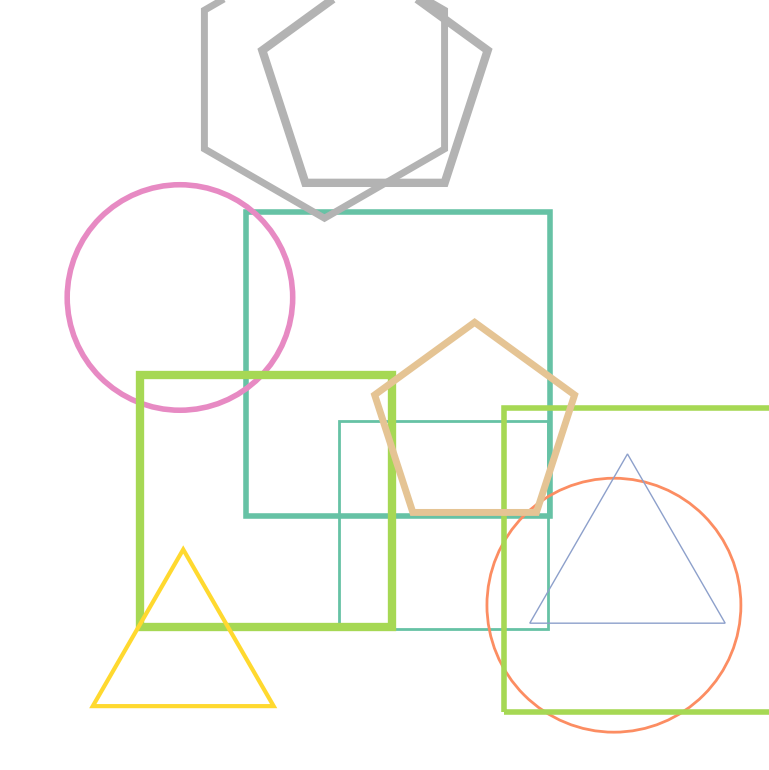[{"shape": "square", "thickness": 2, "radius": 0.99, "center": [0.517, 0.528]}, {"shape": "square", "thickness": 1, "radius": 0.68, "center": [0.576, 0.318]}, {"shape": "circle", "thickness": 1, "radius": 0.82, "center": [0.797, 0.214]}, {"shape": "triangle", "thickness": 0.5, "radius": 0.73, "center": [0.815, 0.264]}, {"shape": "circle", "thickness": 2, "radius": 0.73, "center": [0.234, 0.614]}, {"shape": "square", "thickness": 2, "radius": 0.99, "center": [0.851, 0.272]}, {"shape": "square", "thickness": 3, "radius": 0.82, "center": [0.345, 0.349]}, {"shape": "triangle", "thickness": 1.5, "radius": 0.68, "center": [0.238, 0.151]}, {"shape": "pentagon", "thickness": 2.5, "radius": 0.68, "center": [0.616, 0.445]}, {"shape": "hexagon", "thickness": 2.5, "radius": 0.9, "center": [0.421, 0.897]}, {"shape": "pentagon", "thickness": 3, "radius": 0.77, "center": [0.487, 0.887]}]